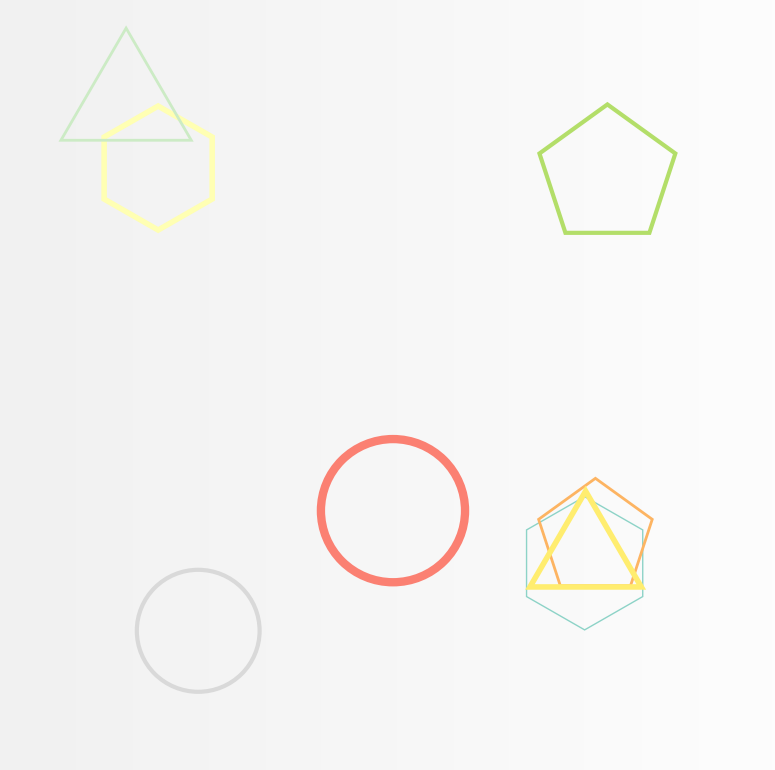[{"shape": "hexagon", "thickness": 0.5, "radius": 0.43, "center": [0.754, 0.269]}, {"shape": "hexagon", "thickness": 2, "radius": 0.4, "center": [0.204, 0.782]}, {"shape": "circle", "thickness": 3, "radius": 0.46, "center": [0.507, 0.337]}, {"shape": "pentagon", "thickness": 1, "radius": 0.39, "center": [0.768, 0.302]}, {"shape": "pentagon", "thickness": 1.5, "radius": 0.46, "center": [0.784, 0.772]}, {"shape": "circle", "thickness": 1.5, "radius": 0.4, "center": [0.256, 0.181]}, {"shape": "triangle", "thickness": 1, "radius": 0.49, "center": [0.163, 0.866]}, {"shape": "triangle", "thickness": 2, "radius": 0.41, "center": [0.756, 0.279]}]